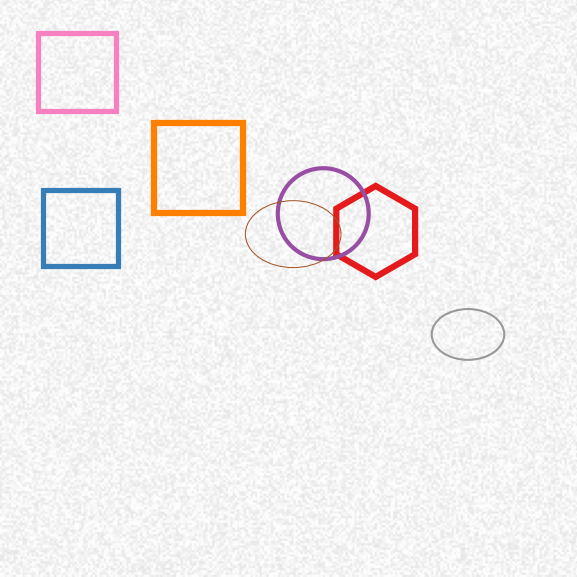[{"shape": "hexagon", "thickness": 3, "radius": 0.39, "center": [0.651, 0.598]}, {"shape": "square", "thickness": 2.5, "radius": 0.33, "center": [0.139, 0.605]}, {"shape": "circle", "thickness": 2, "radius": 0.39, "center": [0.56, 0.629]}, {"shape": "square", "thickness": 3, "radius": 0.39, "center": [0.343, 0.708]}, {"shape": "oval", "thickness": 0.5, "radius": 0.41, "center": [0.508, 0.594]}, {"shape": "square", "thickness": 2.5, "radius": 0.34, "center": [0.133, 0.874]}, {"shape": "oval", "thickness": 1, "radius": 0.31, "center": [0.81, 0.42]}]